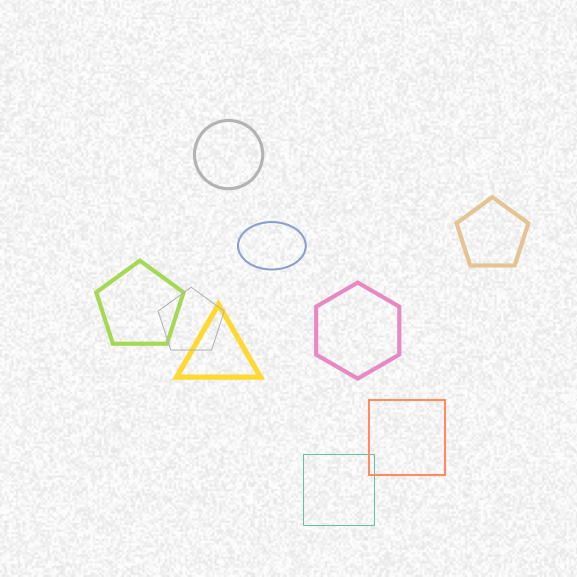[{"shape": "square", "thickness": 0.5, "radius": 0.31, "center": [0.585, 0.152]}, {"shape": "square", "thickness": 1, "radius": 0.33, "center": [0.705, 0.242]}, {"shape": "oval", "thickness": 1, "radius": 0.29, "center": [0.471, 0.574]}, {"shape": "hexagon", "thickness": 2, "radius": 0.42, "center": [0.619, 0.427]}, {"shape": "pentagon", "thickness": 2, "radius": 0.4, "center": [0.242, 0.468]}, {"shape": "triangle", "thickness": 2.5, "radius": 0.42, "center": [0.378, 0.388]}, {"shape": "pentagon", "thickness": 2, "radius": 0.33, "center": [0.853, 0.592]}, {"shape": "pentagon", "thickness": 0.5, "radius": 0.3, "center": [0.331, 0.442]}, {"shape": "circle", "thickness": 1.5, "radius": 0.3, "center": [0.396, 0.731]}]